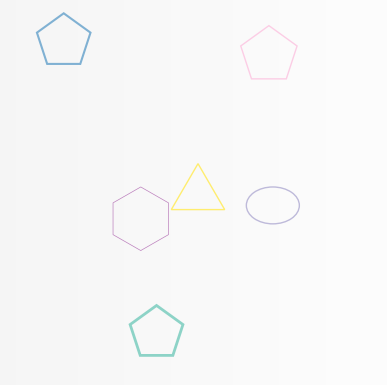[{"shape": "pentagon", "thickness": 2, "radius": 0.36, "center": [0.404, 0.135]}, {"shape": "oval", "thickness": 1, "radius": 0.34, "center": [0.704, 0.466]}, {"shape": "pentagon", "thickness": 1.5, "radius": 0.36, "center": [0.164, 0.893]}, {"shape": "pentagon", "thickness": 1, "radius": 0.38, "center": [0.694, 0.857]}, {"shape": "hexagon", "thickness": 0.5, "radius": 0.41, "center": [0.363, 0.432]}, {"shape": "triangle", "thickness": 1, "radius": 0.4, "center": [0.511, 0.495]}]